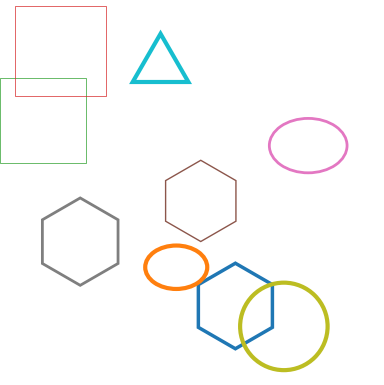[{"shape": "hexagon", "thickness": 2.5, "radius": 0.56, "center": [0.611, 0.205]}, {"shape": "oval", "thickness": 3, "radius": 0.4, "center": [0.458, 0.306]}, {"shape": "square", "thickness": 0.5, "radius": 0.55, "center": [0.111, 0.688]}, {"shape": "square", "thickness": 0.5, "radius": 0.59, "center": [0.156, 0.868]}, {"shape": "hexagon", "thickness": 1, "radius": 0.53, "center": [0.521, 0.478]}, {"shape": "oval", "thickness": 2, "radius": 0.5, "center": [0.801, 0.622]}, {"shape": "hexagon", "thickness": 2, "radius": 0.57, "center": [0.208, 0.372]}, {"shape": "circle", "thickness": 3, "radius": 0.57, "center": [0.737, 0.152]}, {"shape": "triangle", "thickness": 3, "radius": 0.42, "center": [0.417, 0.829]}]